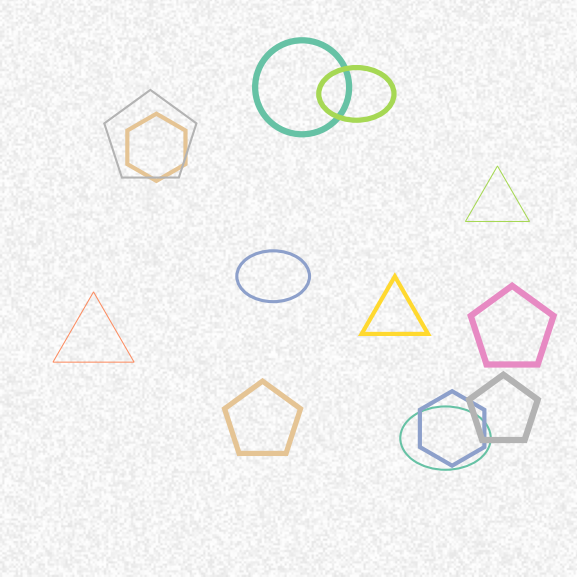[{"shape": "circle", "thickness": 3, "radius": 0.41, "center": [0.523, 0.848]}, {"shape": "oval", "thickness": 1, "radius": 0.39, "center": [0.771, 0.241]}, {"shape": "triangle", "thickness": 0.5, "radius": 0.41, "center": [0.162, 0.413]}, {"shape": "oval", "thickness": 1.5, "radius": 0.31, "center": [0.473, 0.521]}, {"shape": "hexagon", "thickness": 2, "radius": 0.32, "center": [0.783, 0.257]}, {"shape": "pentagon", "thickness": 3, "radius": 0.38, "center": [0.887, 0.429]}, {"shape": "oval", "thickness": 2.5, "radius": 0.33, "center": [0.617, 0.837]}, {"shape": "triangle", "thickness": 0.5, "radius": 0.32, "center": [0.861, 0.648]}, {"shape": "triangle", "thickness": 2, "radius": 0.33, "center": [0.684, 0.454]}, {"shape": "pentagon", "thickness": 2.5, "radius": 0.35, "center": [0.455, 0.27]}, {"shape": "hexagon", "thickness": 2, "radius": 0.29, "center": [0.271, 0.744]}, {"shape": "pentagon", "thickness": 1, "radius": 0.42, "center": [0.26, 0.76]}, {"shape": "pentagon", "thickness": 3, "radius": 0.31, "center": [0.872, 0.288]}]